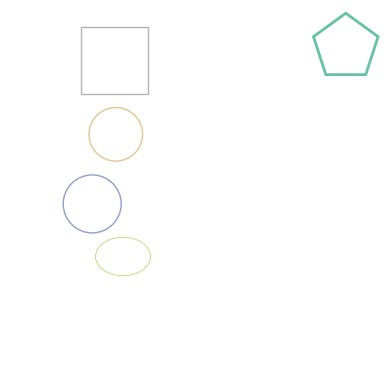[{"shape": "pentagon", "thickness": 2, "radius": 0.44, "center": [0.898, 0.878]}, {"shape": "circle", "thickness": 1, "radius": 0.38, "center": [0.239, 0.47]}, {"shape": "oval", "thickness": 0.5, "radius": 0.36, "center": [0.32, 0.334]}, {"shape": "circle", "thickness": 1, "radius": 0.35, "center": [0.301, 0.651]}, {"shape": "square", "thickness": 1, "radius": 0.44, "center": [0.297, 0.843]}]